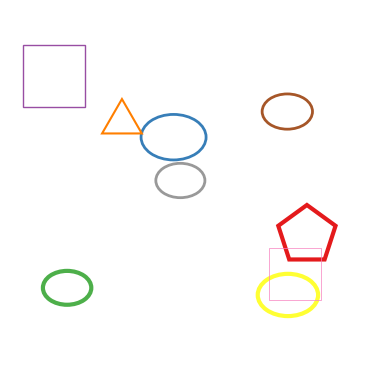[{"shape": "pentagon", "thickness": 3, "radius": 0.39, "center": [0.797, 0.389]}, {"shape": "oval", "thickness": 2, "radius": 0.42, "center": [0.451, 0.644]}, {"shape": "oval", "thickness": 3, "radius": 0.31, "center": [0.174, 0.252]}, {"shape": "square", "thickness": 1, "radius": 0.4, "center": [0.139, 0.802]}, {"shape": "triangle", "thickness": 1.5, "radius": 0.3, "center": [0.317, 0.683]}, {"shape": "oval", "thickness": 3, "radius": 0.39, "center": [0.748, 0.234]}, {"shape": "oval", "thickness": 2, "radius": 0.33, "center": [0.746, 0.71]}, {"shape": "square", "thickness": 0.5, "radius": 0.34, "center": [0.767, 0.288]}, {"shape": "oval", "thickness": 2, "radius": 0.32, "center": [0.468, 0.531]}]